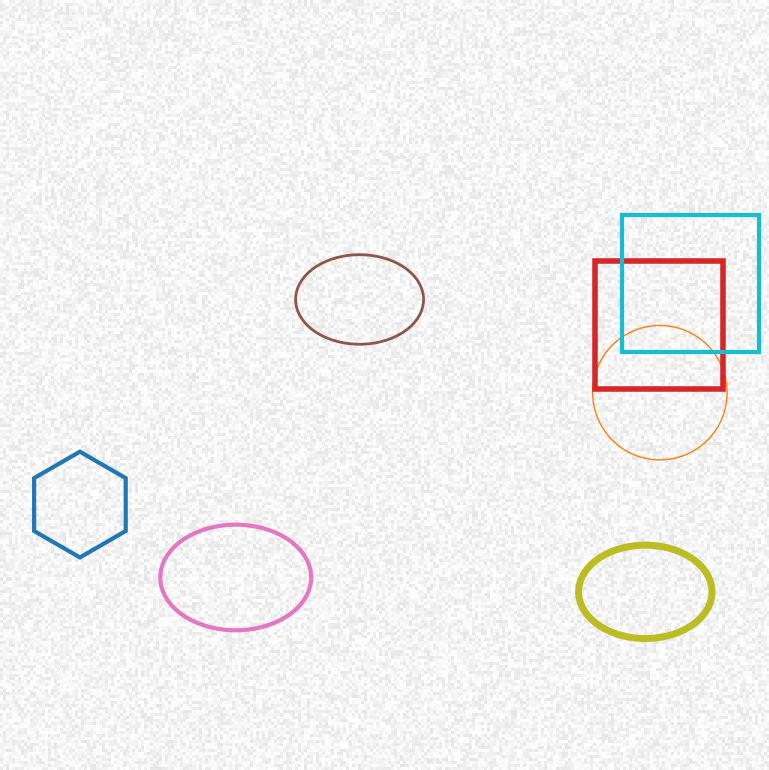[{"shape": "hexagon", "thickness": 1.5, "radius": 0.34, "center": [0.104, 0.345]}, {"shape": "circle", "thickness": 0.5, "radius": 0.44, "center": [0.857, 0.49]}, {"shape": "square", "thickness": 2, "radius": 0.42, "center": [0.856, 0.578]}, {"shape": "oval", "thickness": 1, "radius": 0.42, "center": [0.467, 0.611]}, {"shape": "oval", "thickness": 1.5, "radius": 0.49, "center": [0.306, 0.25]}, {"shape": "oval", "thickness": 2.5, "radius": 0.43, "center": [0.838, 0.231]}, {"shape": "square", "thickness": 1.5, "radius": 0.44, "center": [0.897, 0.632]}]